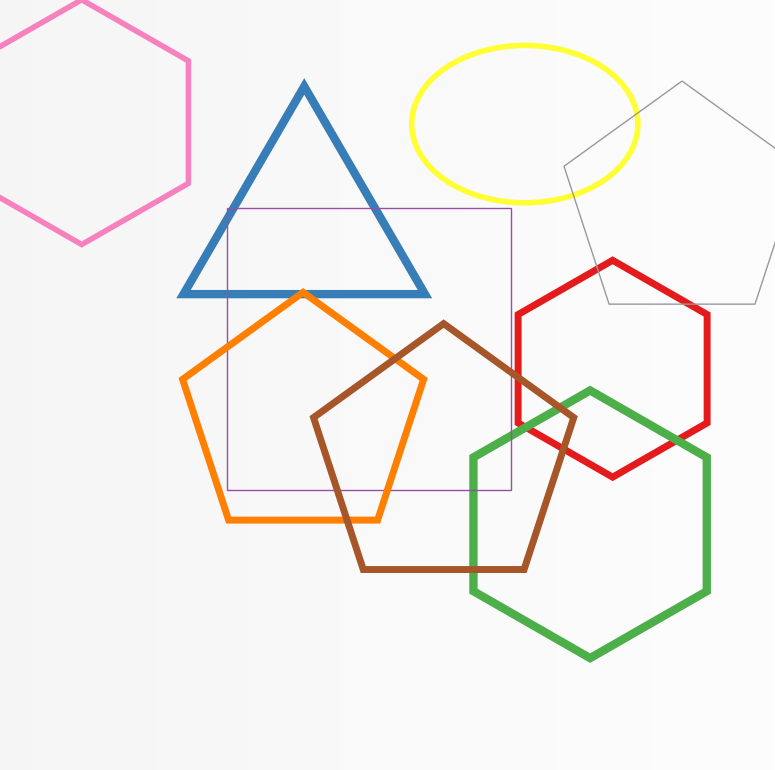[{"shape": "hexagon", "thickness": 2.5, "radius": 0.7, "center": [0.79, 0.521]}, {"shape": "triangle", "thickness": 3, "radius": 0.9, "center": [0.393, 0.708]}, {"shape": "hexagon", "thickness": 3, "radius": 0.87, "center": [0.761, 0.319]}, {"shape": "square", "thickness": 0.5, "radius": 0.92, "center": [0.476, 0.547]}, {"shape": "pentagon", "thickness": 2.5, "radius": 0.82, "center": [0.391, 0.457]}, {"shape": "oval", "thickness": 2, "radius": 0.73, "center": [0.677, 0.839]}, {"shape": "pentagon", "thickness": 2.5, "radius": 0.88, "center": [0.572, 0.403]}, {"shape": "hexagon", "thickness": 2, "radius": 0.79, "center": [0.105, 0.841]}, {"shape": "pentagon", "thickness": 0.5, "radius": 0.8, "center": [0.88, 0.735]}]